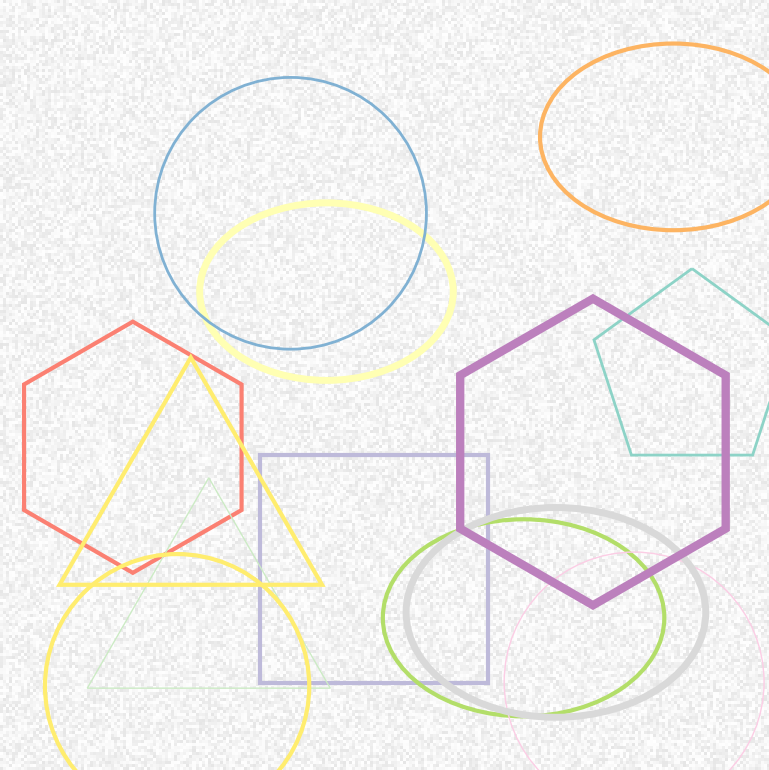[{"shape": "pentagon", "thickness": 1, "radius": 0.67, "center": [0.899, 0.517]}, {"shape": "oval", "thickness": 2.5, "radius": 0.82, "center": [0.424, 0.621]}, {"shape": "square", "thickness": 1.5, "radius": 0.74, "center": [0.485, 0.261]}, {"shape": "hexagon", "thickness": 1.5, "radius": 0.82, "center": [0.172, 0.419]}, {"shape": "circle", "thickness": 1, "radius": 0.88, "center": [0.377, 0.723]}, {"shape": "oval", "thickness": 1.5, "radius": 0.87, "center": [0.875, 0.822]}, {"shape": "oval", "thickness": 1.5, "radius": 0.91, "center": [0.68, 0.198]}, {"shape": "circle", "thickness": 0.5, "radius": 0.84, "center": [0.824, 0.114]}, {"shape": "oval", "thickness": 2.5, "radius": 0.97, "center": [0.722, 0.205]}, {"shape": "hexagon", "thickness": 3, "radius": 1.0, "center": [0.77, 0.413]}, {"shape": "triangle", "thickness": 0.5, "radius": 0.91, "center": [0.271, 0.197]}, {"shape": "circle", "thickness": 1.5, "radius": 0.86, "center": [0.23, 0.109]}, {"shape": "triangle", "thickness": 1.5, "radius": 0.98, "center": [0.248, 0.339]}]